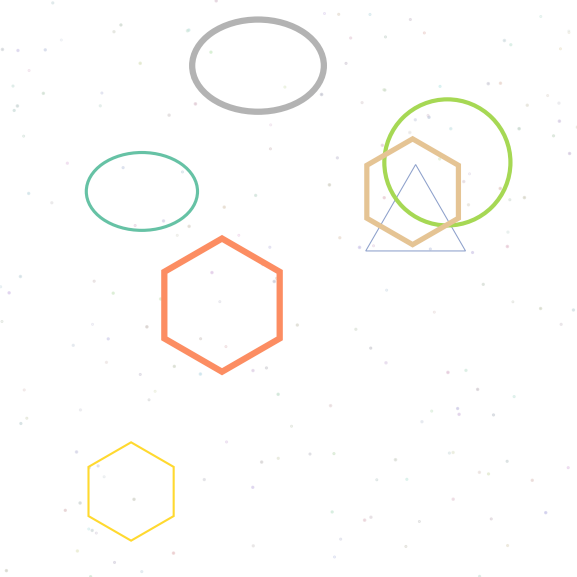[{"shape": "oval", "thickness": 1.5, "radius": 0.48, "center": [0.246, 0.668]}, {"shape": "hexagon", "thickness": 3, "radius": 0.58, "center": [0.384, 0.471]}, {"shape": "triangle", "thickness": 0.5, "radius": 0.5, "center": [0.72, 0.614]}, {"shape": "circle", "thickness": 2, "radius": 0.55, "center": [0.775, 0.718]}, {"shape": "hexagon", "thickness": 1, "radius": 0.43, "center": [0.227, 0.148]}, {"shape": "hexagon", "thickness": 2.5, "radius": 0.46, "center": [0.715, 0.667]}, {"shape": "oval", "thickness": 3, "radius": 0.57, "center": [0.447, 0.885]}]